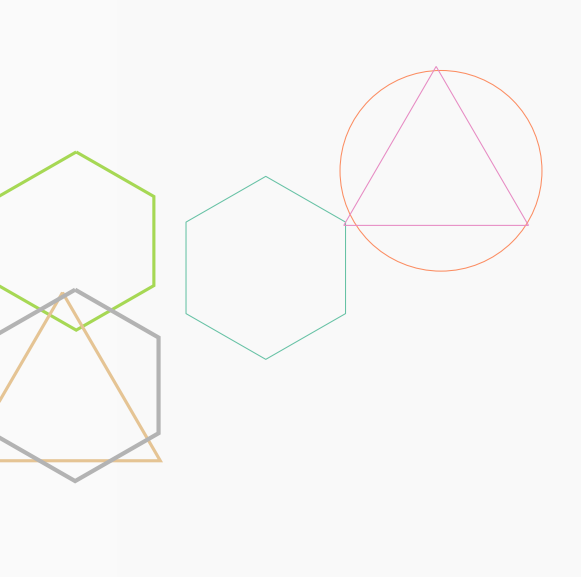[{"shape": "hexagon", "thickness": 0.5, "radius": 0.79, "center": [0.457, 0.535]}, {"shape": "circle", "thickness": 0.5, "radius": 0.87, "center": [0.759, 0.703]}, {"shape": "triangle", "thickness": 0.5, "radius": 0.92, "center": [0.75, 0.701]}, {"shape": "hexagon", "thickness": 1.5, "radius": 0.77, "center": [0.131, 0.582]}, {"shape": "triangle", "thickness": 1.5, "radius": 0.97, "center": [0.108, 0.298]}, {"shape": "hexagon", "thickness": 2, "radius": 0.83, "center": [0.129, 0.332]}]